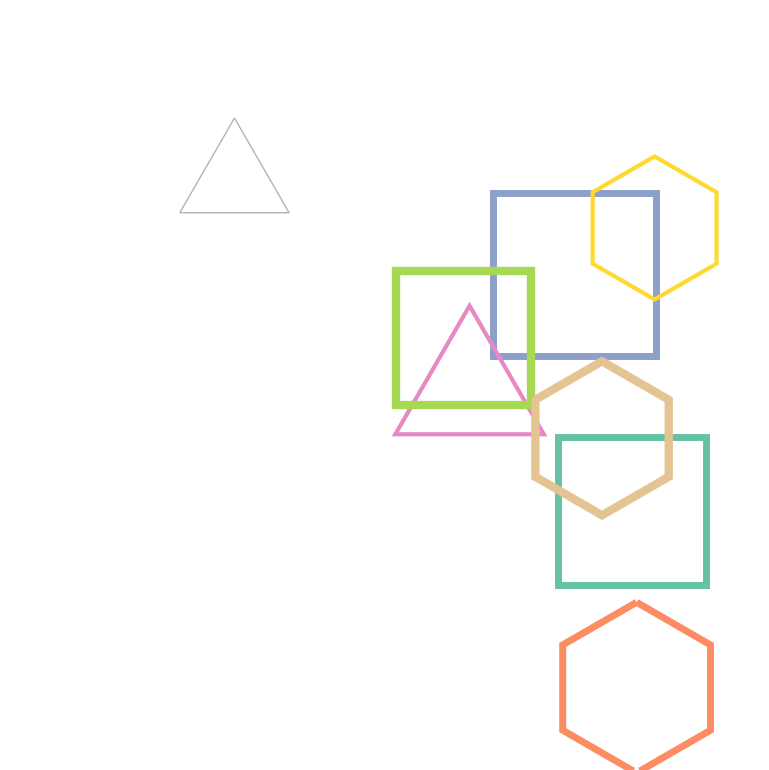[{"shape": "square", "thickness": 2.5, "radius": 0.48, "center": [0.821, 0.336]}, {"shape": "hexagon", "thickness": 2.5, "radius": 0.55, "center": [0.827, 0.107]}, {"shape": "square", "thickness": 2.5, "radius": 0.53, "center": [0.747, 0.643]}, {"shape": "triangle", "thickness": 1.5, "radius": 0.56, "center": [0.61, 0.492]}, {"shape": "square", "thickness": 3, "radius": 0.44, "center": [0.602, 0.561]}, {"shape": "hexagon", "thickness": 1.5, "radius": 0.46, "center": [0.85, 0.704]}, {"shape": "hexagon", "thickness": 3, "radius": 0.5, "center": [0.782, 0.431]}, {"shape": "triangle", "thickness": 0.5, "radius": 0.41, "center": [0.304, 0.765]}]